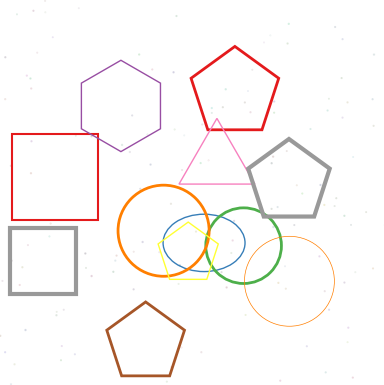[{"shape": "pentagon", "thickness": 2, "radius": 0.6, "center": [0.61, 0.76]}, {"shape": "square", "thickness": 1.5, "radius": 0.56, "center": [0.142, 0.54]}, {"shape": "oval", "thickness": 1, "radius": 0.53, "center": [0.53, 0.369]}, {"shape": "circle", "thickness": 2, "radius": 0.49, "center": [0.633, 0.362]}, {"shape": "hexagon", "thickness": 1, "radius": 0.59, "center": [0.314, 0.725]}, {"shape": "circle", "thickness": 2, "radius": 0.59, "center": [0.425, 0.401]}, {"shape": "circle", "thickness": 0.5, "radius": 0.58, "center": [0.752, 0.269]}, {"shape": "pentagon", "thickness": 1, "radius": 0.41, "center": [0.489, 0.341]}, {"shape": "pentagon", "thickness": 2, "radius": 0.53, "center": [0.378, 0.11]}, {"shape": "triangle", "thickness": 1, "radius": 0.57, "center": [0.563, 0.579]}, {"shape": "pentagon", "thickness": 3, "radius": 0.56, "center": [0.751, 0.528]}, {"shape": "square", "thickness": 3, "radius": 0.43, "center": [0.112, 0.322]}]